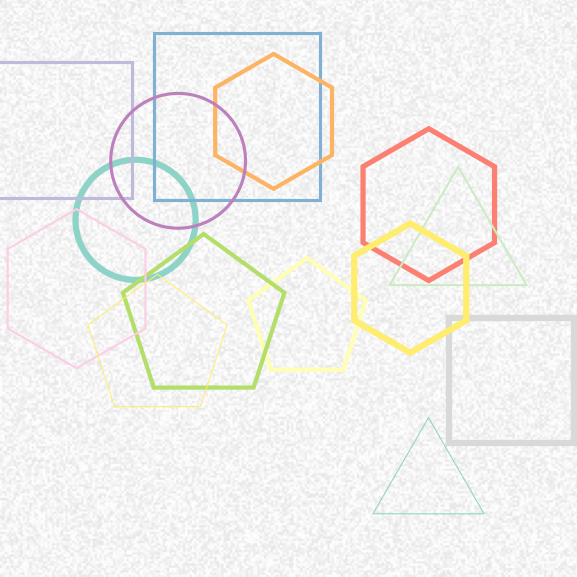[{"shape": "circle", "thickness": 3, "radius": 0.52, "center": [0.235, 0.618]}, {"shape": "triangle", "thickness": 0.5, "radius": 0.56, "center": [0.742, 0.165]}, {"shape": "pentagon", "thickness": 2, "radius": 0.54, "center": [0.532, 0.446]}, {"shape": "square", "thickness": 1.5, "radius": 0.59, "center": [0.11, 0.773]}, {"shape": "hexagon", "thickness": 2.5, "radius": 0.66, "center": [0.742, 0.645]}, {"shape": "square", "thickness": 1.5, "radius": 0.72, "center": [0.411, 0.797]}, {"shape": "hexagon", "thickness": 2, "radius": 0.58, "center": [0.474, 0.789]}, {"shape": "pentagon", "thickness": 2, "radius": 0.73, "center": [0.353, 0.447]}, {"shape": "hexagon", "thickness": 1, "radius": 0.69, "center": [0.133, 0.499]}, {"shape": "square", "thickness": 3, "radius": 0.54, "center": [0.886, 0.34]}, {"shape": "circle", "thickness": 1.5, "radius": 0.58, "center": [0.308, 0.721]}, {"shape": "triangle", "thickness": 1, "radius": 0.68, "center": [0.793, 0.574]}, {"shape": "hexagon", "thickness": 3, "radius": 0.56, "center": [0.71, 0.5]}, {"shape": "pentagon", "thickness": 0.5, "radius": 0.63, "center": [0.273, 0.397]}]